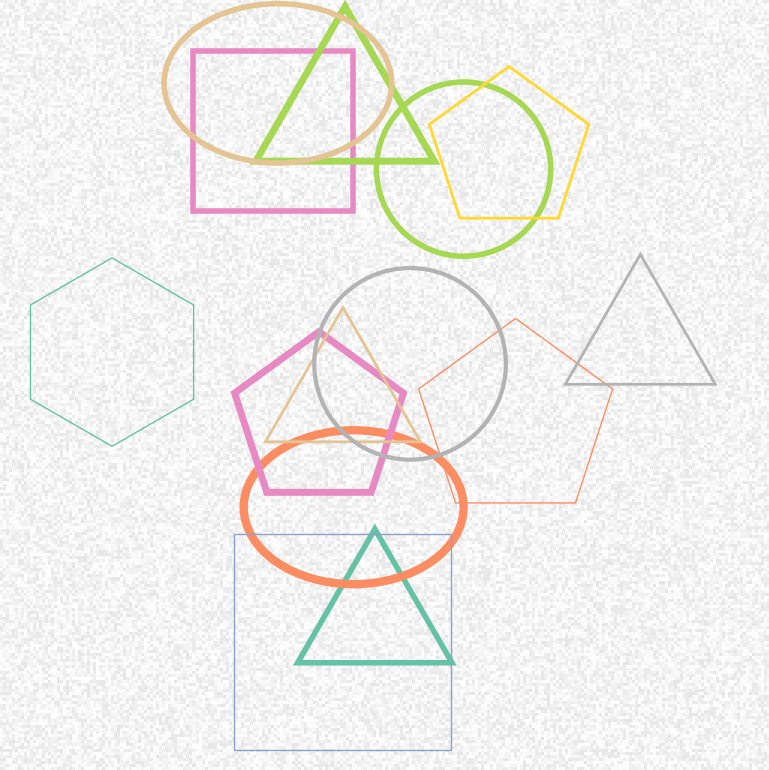[{"shape": "triangle", "thickness": 2, "radius": 0.58, "center": [0.487, 0.197]}, {"shape": "hexagon", "thickness": 0.5, "radius": 0.61, "center": [0.146, 0.543]}, {"shape": "oval", "thickness": 3, "radius": 0.71, "center": [0.459, 0.341]}, {"shape": "pentagon", "thickness": 0.5, "radius": 0.66, "center": [0.67, 0.454]}, {"shape": "square", "thickness": 0.5, "radius": 0.7, "center": [0.445, 0.166]}, {"shape": "square", "thickness": 2, "radius": 0.52, "center": [0.355, 0.83]}, {"shape": "pentagon", "thickness": 2.5, "radius": 0.58, "center": [0.414, 0.454]}, {"shape": "triangle", "thickness": 2.5, "radius": 0.67, "center": [0.448, 0.858]}, {"shape": "circle", "thickness": 2, "radius": 0.57, "center": [0.602, 0.78]}, {"shape": "pentagon", "thickness": 1, "radius": 0.54, "center": [0.661, 0.805]}, {"shape": "triangle", "thickness": 1, "radius": 0.58, "center": [0.445, 0.484]}, {"shape": "oval", "thickness": 2, "radius": 0.74, "center": [0.361, 0.892]}, {"shape": "triangle", "thickness": 1, "radius": 0.56, "center": [0.832, 0.557]}, {"shape": "circle", "thickness": 1.5, "radius": 0.62, "center": [0.533, 0.527]}]